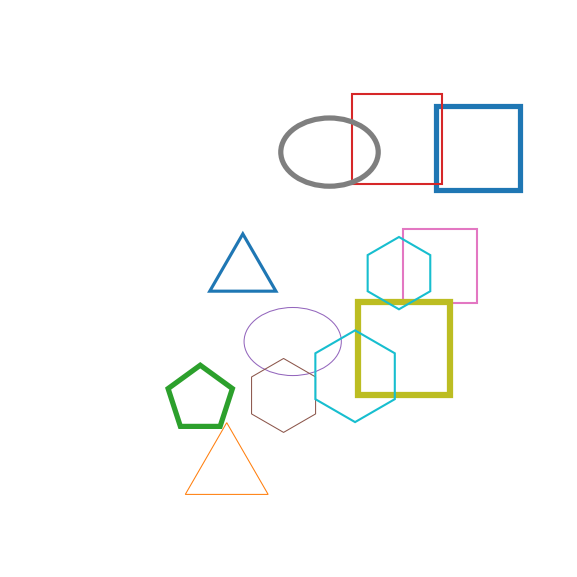[{"shape": "square", "thickness": 2.5, "radius": 0.36, "center": [0.828, 0.743]}, {"shape": "triangle", "thickness": 1.5, "radius": 0.33, "center": [0.42, 0.528]}, {"shape": "triangle", "thickness": 0.5, "radius": 0.41, "center": [0.393, 0.184]}, {"shape": "pentagon", "thickness": 2.5, "radius": 0.29, "center": [0.347, 0.308]}, {"shape": "square", "thickness": 1, "radius": 0.39, "center": [0.688, 0.758]}, {"shape": "oval", "thickness": 0.5, "radius": 0.42, "center": [0.507, 0.408]}, {"shape": "hexagon", "thickness": 0.5, "radius": 0.32, "center": [0.491, 0.314]}, {"shape": "square", "thickness": 1, "radius": 0.32, "center": [0.761, 0.539]}, {"shape": "oval", "thickness": 2.5, "radius": 0.42, "center": [0.571, 0.736]}, {"shape": "square", "thickness": 3, "radius": 0.4, "center": [0.7, 0.396]}, {"shape": "hexagon", "thickness": 1, "radius": 0.31, "center": [0.691, 0.526]}, {"shape": "hexagon", "thickness": 1, "radius": 0.4, "center": [0.615, 0.348]}]